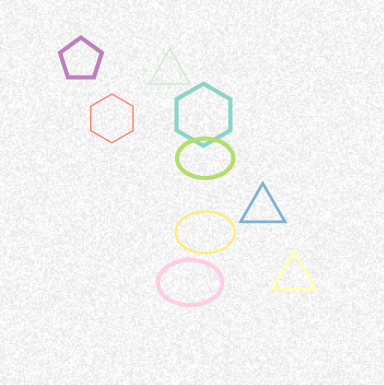[{"shape": "hexagon", "thickness": 3, "radius": 0.4, "center": [0.529, 0.702]}, {"shape": "triangle", "thickness": 2, "radius": 0.33, "center": [0.764, 0.282]}, {"shape": "hexagon", "thickness": 1, "radius": 0.32, "center": [0.291, 0.692]}, {"shape": "triangle", "thickness": 2, "radius": 0.33, "center": [0.683, 0.457]}, {"shape": "oval", "thickness": 3, "radius": 0.37, "center": [0.533, 0.589]}, {"shape": "oval", "thickness": 3, "radius": 0.42, "center": [0.494, 0.266]}, {"shape": "pentagon", "thickness": 3, "radius": 0.29, "center": [0.21, 0.845]}, {"shape": "triangle", "thickness": 1, "radius": 0.3, "center": [0.441, 0.812]}, {"shape": "oval", "thickness": 1.5, "radius": 0.39, "center": [0.533, 0.397]}]